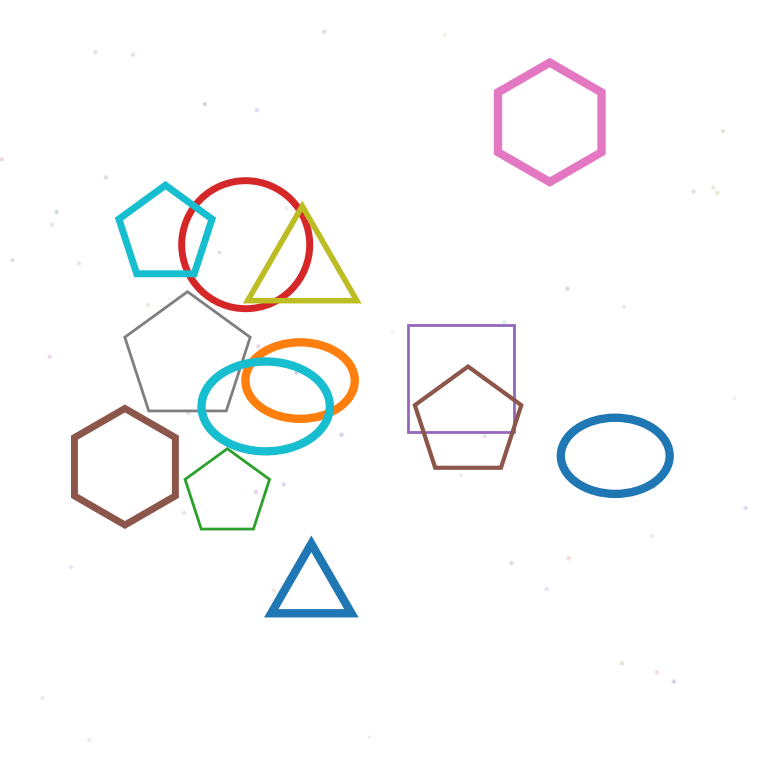[{"shape": "triangle", "thickness": 3, "radius": 0.3, "center": [0.404, 0.234]}, {"shape": "oval", "thickness": 3, "radius": 0.35, "center": [0.799, 0.408]}, {"shape": "oval", "thickness": 3, "radius": 0.36, "center": [0.39, 0.506]}, {"shape": "pentagon", "thickness": 1, "radius": 0.29, "center": [0.295, 0.36]}, {"shape": "circle", "thickness": 2.5, "radius": 0.42, "center": [0.319, 0.682]}, {"shape": "square", "thickness": 1, "radius": 0.35, "center": [0.599, 0.508]}, {"shape": "hexagon", "thickness": 2.5, "radius": 0.38, "center": [0.162, 0.394]}, {"shape": "pentagon", "thickness": 1.5, "radius": 0.36, "center": [0.608, 0.451]}, {"shape": "hexagon", "thickness": 3, "radius": 0.39, "center": [0.714, 0.841]}, {"shape": "pentagon", "thickness": 1, "radius": 0.43, "center": [0.244, 0.536]}, {"shape": "triangle", "thickness": 2, "radius": 0.41, "center": [0.393, 0.65]}, {"shape": "pentagon", "thickness": 2.5, "radius": 0.32, "center": [0.215, 0.696]}, {"shape": "oval", "thickness": 3, "radius": 0.42, "center": [0.345, 0.472]}]